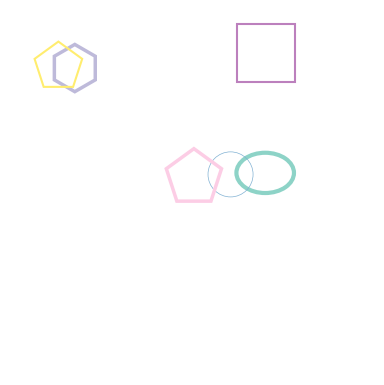[{"shape": "oval", "thickness": 3, "radius": 0.37, "center": [0.689, 0.551]}, {"shape": "hexagon", "thickness": 2.5, "radius": 0.31, "center": [0.194, 0.823]}, {"shape": "circle", "thickness": 0.5, "radius": 0.29, "center": [0.599, 0.547]}, {"shape": "pentagon", "thickness": 2.5, "radius": 0.38, "center": [0.504, 0.538]}, {"shape": "square", "thickness": 1.5, "radius": 0.38, "center": [0.691, 0.863]}, {"shape": "pentagon", "thickness": 1.5, "radius": 0.33, "center": [0.152, 0.827]}]